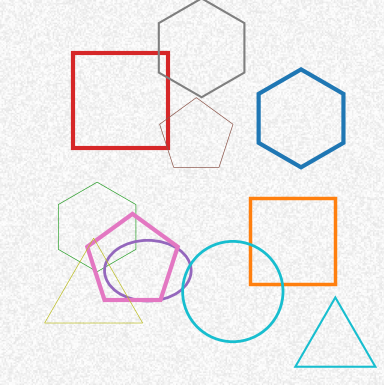[{"shape": "hexagon", "thickness": 3, "radius": 0.64, "center": [0.782, 0.693]}, {"shape": "square", "thickness": 2.5, "radius": 0.56, "center": [0.76, 0.374]}, {"shape": "hexagon", "thickness": 0.5, "radius": 0.58, "center": [0.252, 0.411]}, {"shape": "square", "thickness": 3, "radius": 0.62, "center": [0.312, 0.739]}, {"shape": "oval", "thickness": 2, "radius": 0.56, "center": [0.384, 0.297]}, {"shape": "pentagon", "thickness": 0.5, "radius": 0.5, "center": [0.51, 0.646]}, {"shape": "pentagon", "thickness": 3, "radius": 0.62, "center": [0.344, 0.321]}, {"shape": "hexagon", "thickness": 1.5, "radius": 0.64, "center": [0.524, 0.876]}, {"shape": "triangle", "thickness": 0.5, "radius": 0.74, "center": [0.243, 0.234]}, {"shape": "triangle", "thickness": 1.5, "radius": 0.6, "center": [0.871, 0.107]}, {"shape": "circle", "thickness": 2, "radius": 0.65, "center": [0.605, 0.243]}]